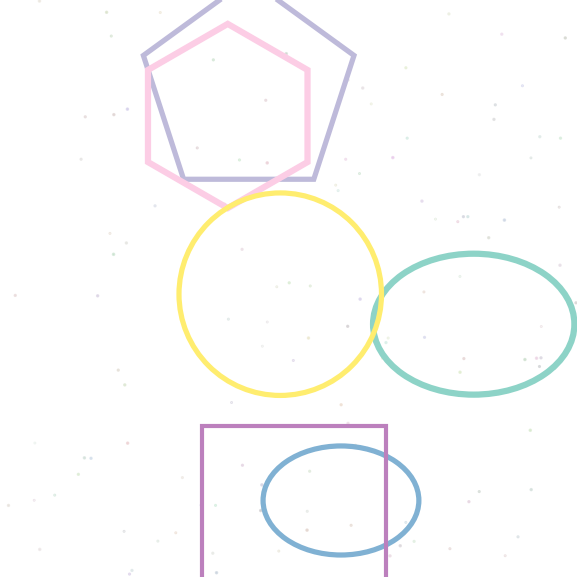[{"shape": "oval", "thickness": 3, "radius": 0.87, "center": [0.82, 0.438]}, {"shape": "pentagon", "thickness": 2.5, "radius": 0.96, "center": [0.431, 0.844]}, {"shape": "oval", "thickness": 2.5, "radius": 0.67, "center": [0.59, 0.133]}, {"shape": "hexagon", "thickness": 3, "radius": 0.8, "center": [0.394, 0.798]}, {"shape": "square", "thickness": 2, "radius": 0.8, "center": [0.509, 0.103]}, {"shape": "circle", "thickness": 2.5, "radius": 0.88, "center": [0.485, 0.49]}]